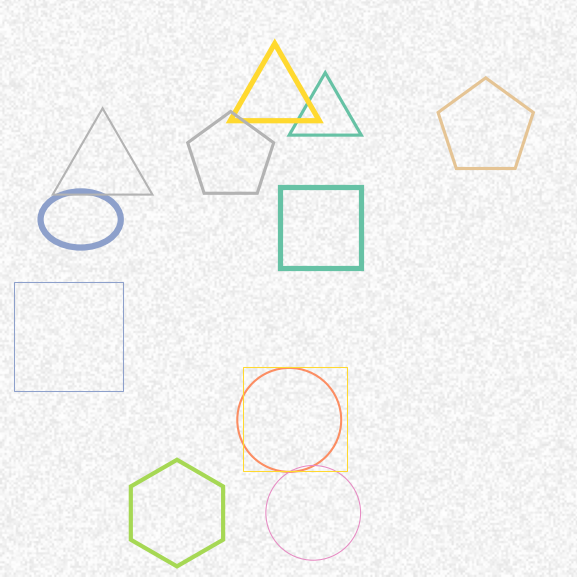[{"shape": "square", "thickness": 2.5, "radius": 0.35, "center": [0.555, 0.604]}, {"shape": "triangle", "thickness": 1.5, "radius": 0.36, "center": [0.563, 0.801]}, {"shape": "circle", "thickness": 1, "radius": 0.45, "center": [0.501, 0.272]}, {"shape": "square", "thickness": 0.5, "radius": 0.47, "center": [0.119, 0.416]}, {"shape": "oval", "thickness": 3, "radius": 0.35, "center": [0.14, 0.619]}, {"shape": "circle", "thickness": 0.5, "radius": 0.41, "center": [0.542, 0.111]}, {"shape": "hexagon", "thickness": 2, "radius": 0.46, "center": [0.306, 0.111]}, {"shape": "triangle", "thickness": 2.5, "radius": 0.45, "center": [0.476, 0.835]}, {"shape": "square", "thickness": 0.5, "radius": 0.45, "center": [0.511, 0.274]}, {"shape": "pentagon", "thickness": 1.5, "radius": 0.43, "center": [0.841, 0.778]}, {"shape": "pentagon", "thickness": 1.5, "radius": 0.39, "center": [0.399, 0.728]}, {"shape": "triangle", "thickness": 1, "radius": 0.5, "center": [0.178, 0.712]}]